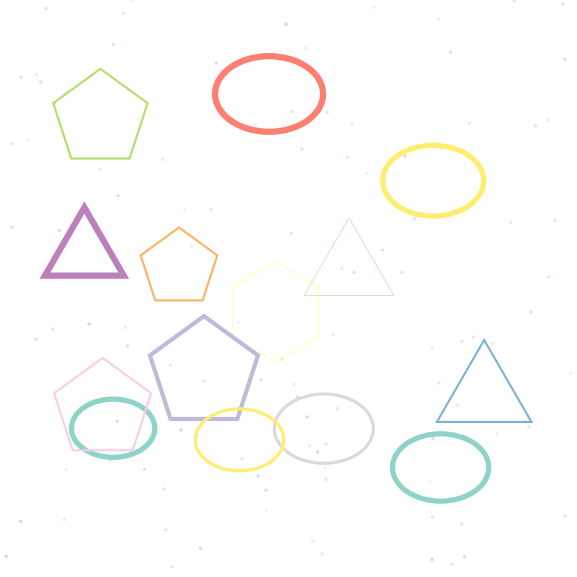[{"shape": "oval", "thickness": 2.5, "radius": 0.36, "center": [0.196, 0.258]}, {"shape": "oval", "thickness": 2.5, "radius": 0.42, "center": [0.763, 0.19]}, {"shape": "hexagon", "thickness": 0.5, "radius": 0.43, "center": [0.477, 0.459]}, {"shape": "pentagon", "thickness": 2, "radius": 0.49, "center": [0.353, 0.353]}, {"shape": "oval", "thickness": 3, "radius": 0.47, "center": [0.466, 0.836]}, {"shape": "triangle", "thickness": 1, "radius": 0.47, "center": [0.838, 0.316]}, {"shape": "pentagon", "thickness": 1, "radius": 0.35, "center": [0.31, 0.535]}, {"shape": "pentagon", "thickness": 1, "radius": 0.43, "center": [0.174, 0.794]}, {"shape": "pentagon", "thickness": 1, "radius": 0.44, "center": [0.178, 0.291]}, {"shape": "oval", "thickness": 1.5, "radius": 0.43, "center": [0.561, 0.257]}, {"shape": "triangle", "thickness": 3, "radius": 0.39, "center": [0.146, 0.561]}, {"shape": "triangle", "thickness": 0.5, "radius": 0.45, "center": [0.604, 0.532]}, {"shape": "oval", "thickness": 1.5, "radius": 0.38, "center": [0.415, 0.238]}, {"shape": "oval", "thickness": 2.5, "radius": 0.44, "center": [0.75, 0.686]}]